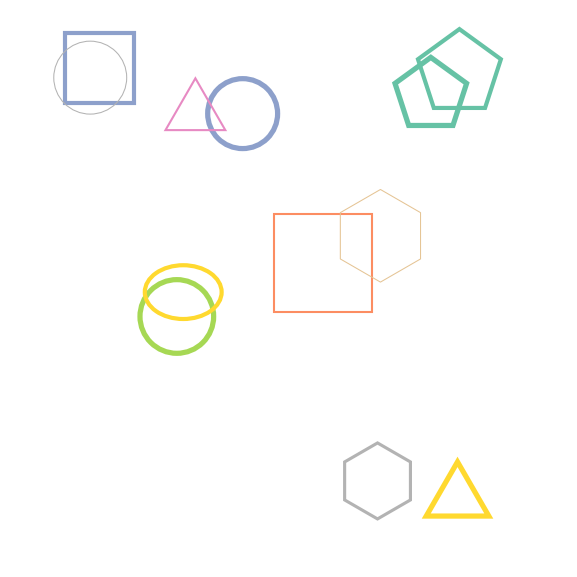[{"shape": "pentagon", "thickness": 2, "radius": 0.38, "center": [0.796, 0.873]}, {"shape": "pentagon", "thickness": 2.5, "radius": 0.33, "center": [0.746, 0.835]}, {"shape": "square", "thickness": 1, "radius": 0.42, "center": [0.559, 0.544]}, {"shape": "square", "thickness": 2, "radius": 0.3, "center": [0.172, 0.881]}, {"shape": "circle", "thickness": 2.5, "radius": 0.3, "center": [0.42, 0.802]}, {"shape": "triangle", "thickness": 1, "radius": 0.3, "center": [0.338, 0.804]}, {"shape": "circle", "thickness": 2.5, "radius": 0.32, "center": [0.306, 0.451]}, {"shape": "oval", "thickness": 2, "radius": 0.33, "center": [0.317, 0.493]}, {"shape": "triangle", "thickness": 2.5, "radius": 0.31, "center": [0.792, 0.137]}, {"shape": "hexagon", "thickness": 0.5, "radius": 0.4, "center": [0.659, 0.591]}, {"shape": "hexagon", "thickness": 1.5, "radius": 0.33, "center": [0.654, 0.166]}, {"shape": "circle", "thickness": 0.5, "radius": 0.32, "center": [0.156, 0.865]}]